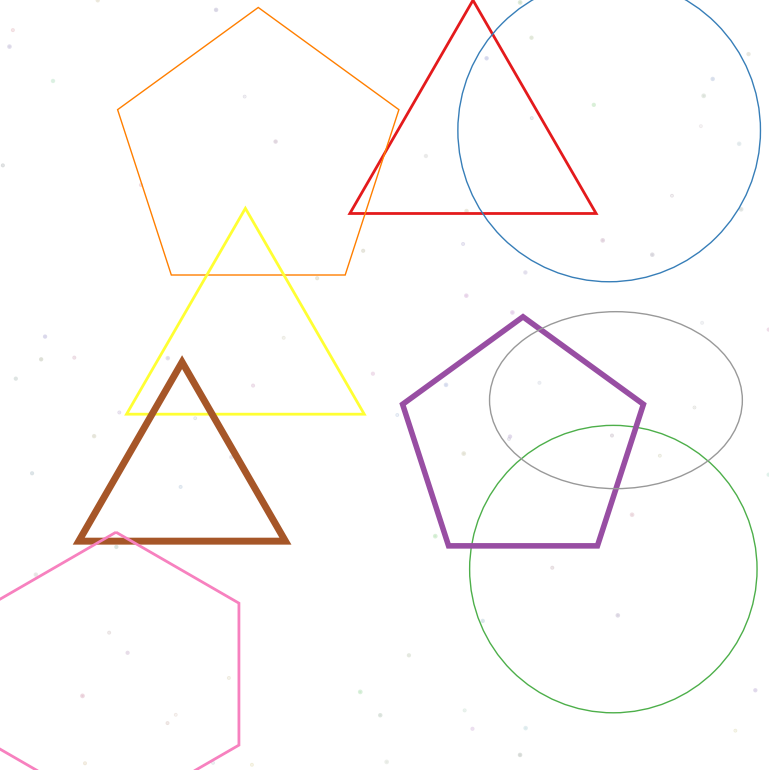[{"shape": "triangle", "thickness": 1, "radius": 0.92, "center": [0.614, 0.815]}, {"shape": "circle", "thickness": 0.5, "radius": 0.98, "center": [0.791, 0.831]}, {"shape": "circle", "thickness": 0.5, "radius": 0.93, "center": [0.797, 0.261]}, {"shape": "pentagon", "thickness": 2, "radius": 0.82, "center": [0.679, 0.424]}, {"shape": "pentagon", "thickness": 0.5, "radius": 0.96, "center": [0.335, 0.798]}, {"shape": "triangle", "thickness": 1, "radius": 0.89, "center": [0.319, 0.551]}, {"shape": "triangle", "thickness": 2.5, "radius": 0.77, "center": [0.236, 0.375]}, {"shape": "hexagon", "thickness": 1, "radius": 0.92, "center": [0.151, 0.124]}, {"shape": "oval", "thickness": 0.5, "radius": 0.82, "center": [0.8, 0.48]}]